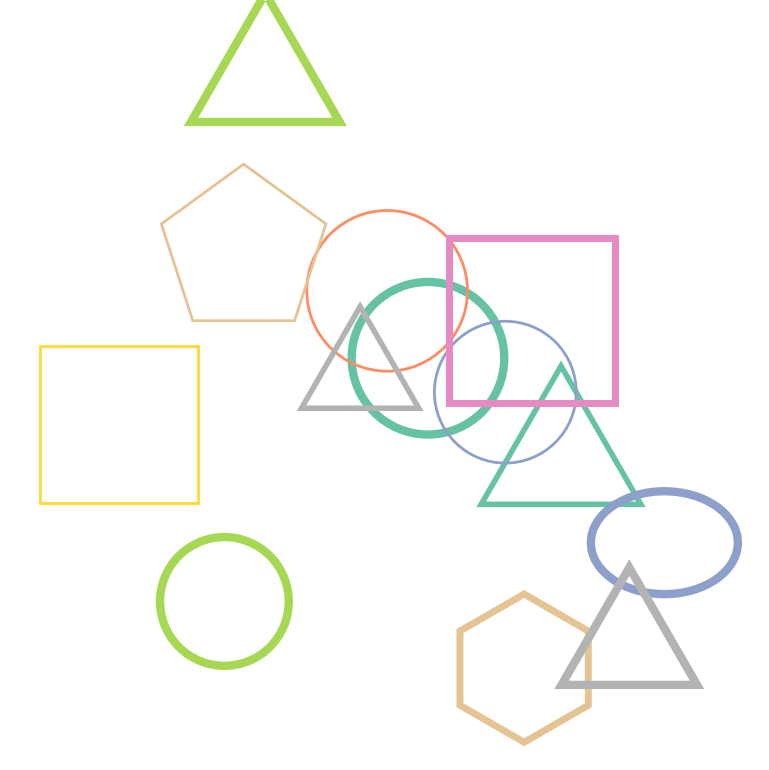[{"shape": "circle", "thickness": 3, "radius": 0.5, "center": [0.556, 0.535]}, {"shape": "triangle", "thickness": 2, "radius": 0.6, "center": [0.729, 0.405]}, {"shape": "circle", "thickness": 1, "radius": 0.52, "center": [0.503, 0.622]}, {"shape": "oval", "thickness": 3, "radius": 0.48, "center": [0.863, 0.295]}, {"shape": "circle", "thickness": 1, "radius": 0.46, "center": [0.656, 0.491]}, {"shape": "square", "thickness": 2.5, "radius": 0.54, "center": [0.691, 0.584]}, {"shape": "triangle", "thickness": 3, "radius": 0.56, "center": [0.345, 0.897]}, {"shape": "circle", "thickness": 3, "radius": 0.42, "center": [0.291, 0.219]}, {"shape": "square", "thickness": 1, "radius": 0.51, "center": [0.154, 0.448]}, {"shape": "hexagon", "thickness": 2.5, "radius": 0.48, "center": [0.681, 0.132]}, {"shape": "pentagon", "thickness": 1, "radius": 0.56, "center": [0.316, 0.674]}, {"shape": "triangle", "thickness": 3, "radius": 0.51, "center": [0.817, 0.161]}, {"shape": "triangle", "thickness": 2, "radius": 0.44, "center": [0.468, 0.514]}]